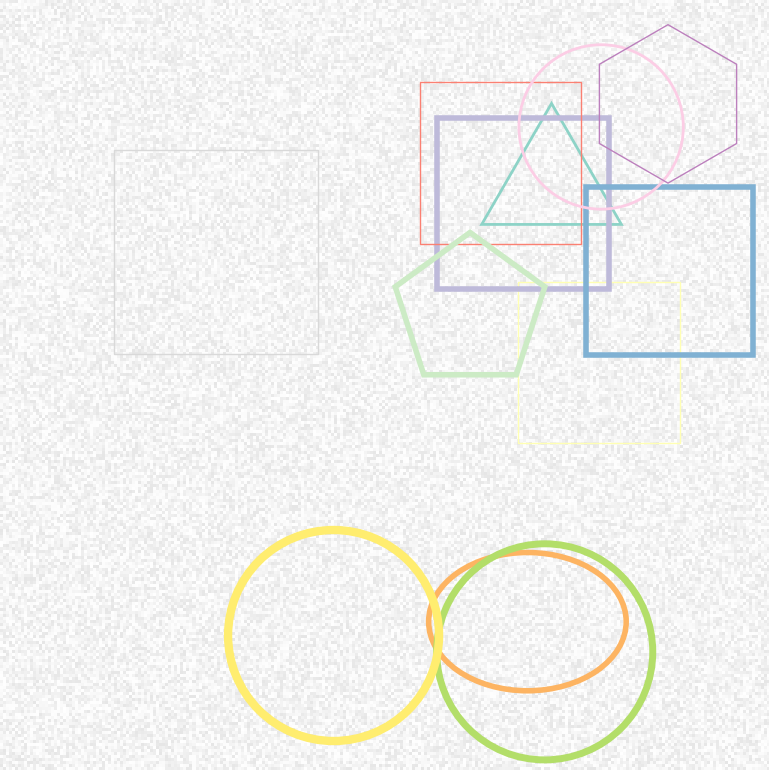[{"shape": "triangle", "thickness": 1, "radius": 0.52, "center": [0.716, 0.761]}, {"shape": "square", "thickness": 0.5, "radius": 0.53, "center": [0.778, 0.529]}, {"shape": "square", "thickness": 2, "radius": 0.56, "center": [0.68, 0.735]}, {"shape": "square", "thickness": 0.5, "radius": 0.52, "center": [0.65, 0.788]}, {"shape": "square", "thickness": 2, "radius": 0.54, "center": [0.869, 0.648]}, {"shape": "oval", "thickness": 2, "radius": 0.64, "center": [0.685, 0.193]}, {"shape": "circle", "thickness": 2.5, "radius": 0.7, "center": [0.707, 0.153]}, {"shape": "circle", "thickness": 1, "radius": 0.53, "center": [0.781, 0.835]}, {"shape": "square", "thickness": 0.5, "radius": 0.66, "center": [0.281, 0.673]}, {"shape": "hexagon", "thickness": 0.5, "radius": 0.51, "center": [0.868, 0.865]}, {"shape": "pentagon", "thickness": 2, "radius": 0.51, "center": [0.61, 0.596]}, {"shape": "circle", "thickness": 3, "radius": 0.69, "center": [0.433, 0.175]}]